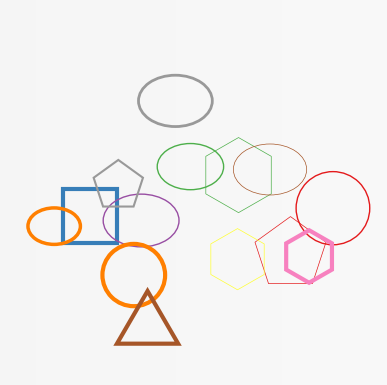[{"shape": "circle", "thickness": 1, "radius": 0.48, "center": [0.859, 0.459]}, {"shape": "pentagon", "thickness": 0.5, "radius": 0.48, "center": [0.75, 0.341]}, {"shape": "square", "thickness": 3, "radius": 0.35, "center": [0.232, 0.439]}, {"shape": "oval", "thickness": 1, "radius": 0.43, "center": [0.491, 0.567]}, {"shape": "hexagon", "thickness": 0.5, "radius": 0.49, "center": [0.616, 0.545]}, {"shape": "oval", "thickness": 1, "radius": 0.49, "center": [0.364, 0.427]}, {"shape": "circle", "thickness": 3, "radius": 0.4, "center": [0.345, 0.286]}, {"shape": "oval", "thickness": 2.5, "radius": 0.34, "center": [0.14, 0.413]}, {"shape": "hexagon", "thickness": 0.5, "radius": 0.4, "center": [0.613, 0.327]}, {"shape": "oval", "thickness": 0.5, "radius": 0.47, "center": [0.697, 0.56]}, {"shape": "triangle", "thickness": 3, "radius": 0.46, "center": [0.381, 0.153]}, {"shape": "hexagon", "thickness": 3, "radius": 0.34, "center": [0.798, 0.334]}, {"shape": "pentagon", "thickness": 1.5, "radius": 0.33, "center": [0.305, 0.518]}, {"shape": "oval", "thickness": 2, "radius": 0.48, "center": [0.453, 0.738]}]